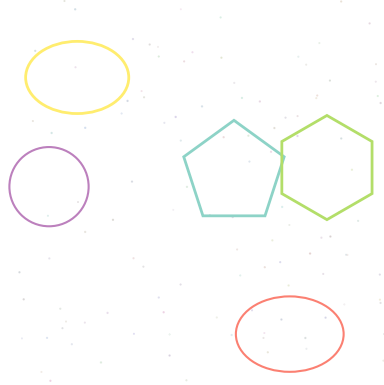[{"shape": "pentagon", "thickness": 2, "radius": 0.69, "center": [0.608, 0.55]}, {"shape": "oval", "thickness": 1.5, "radius": 0.7, "center": [0.753, 0.132]}, {"shape": "hexagon", "thickness": 2, "radius": 0.68, "center": [0.849, 0.565]}, {"shape": "circle", "thickness": 1.5, "radius": 0.51, "center": [0.127, 0.515]}, {"shape": "oval", "thickness": 2, "radius": 0.67, "center": [0.201, 0.799]}]